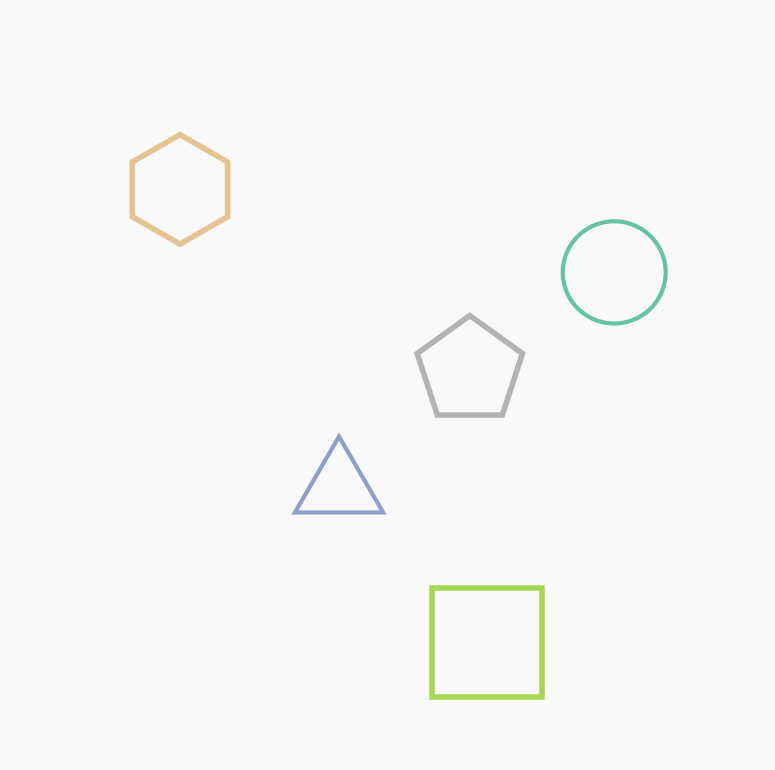[{"shape": "circle", "thickness": 1.5, "radius": 0.33, "center": [0.793, 0.646]}, {"shape": "triangle", "thickness": 1.5, "radius": 0.33, "center": [0.437, 0.367]}, {"shape": "square", "thickness": 2, "radius": 0.36, "center": [0.629, 0.166]}, {"shape": "hexagon", "thickness": 2, "radius": 0.36, "center": [0.232, 0.754]}, {"shape": "pentagon", "thickness": 2, "radius": 0.36, "center": [0.606, 0.519]}]